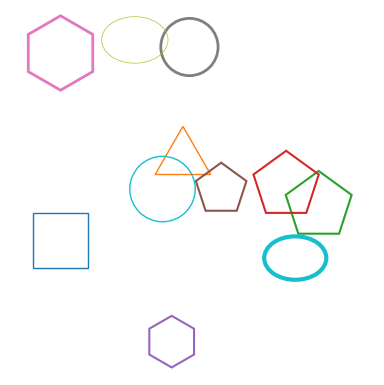[{"shape": "square", "thickness": 1, "radius": 0.36, "center": [0.157, 0.374]}, {"shape": "triangle", "thickness": 1, "radius": 0.42, "center": [0.475, 0.588]}, {"shape": "pentagon", "thickness": 1.5, "radius": 0.45, "center": [0.828, 0.466]}, {"shape": "pentagon", "thickness": 1.5, "radius": 0.45, "center": [0.743, 0.519]}, {"shape": "hexagon", "thickness": 1.5, "radius": 0.34, "center": [0.446, 0.113]}, {"shape": "pentagon", "thickness": 1.5, "radius": 0.35, "center": [0.574, 0.508]}, {"shape": "hexagon", "thickness": 2, "radius": 0.48, "center": [0.157, 0.862]}, {"shape": "circle", "thickness": 2, "radius": 0.37, "center": [0.492, 0.878]}, {"shape": "oval", "thickness": 0.5, "radius": 0.43, "center": [0.35, 0.896]}, {"shape": "circle", "thickness": 1, "radius": 0.42, "center": [0.422, 0.509]}, {"shape": "oval", "thickness": 3, "radius": 0.4, "center": [0.767, 0.33]}]